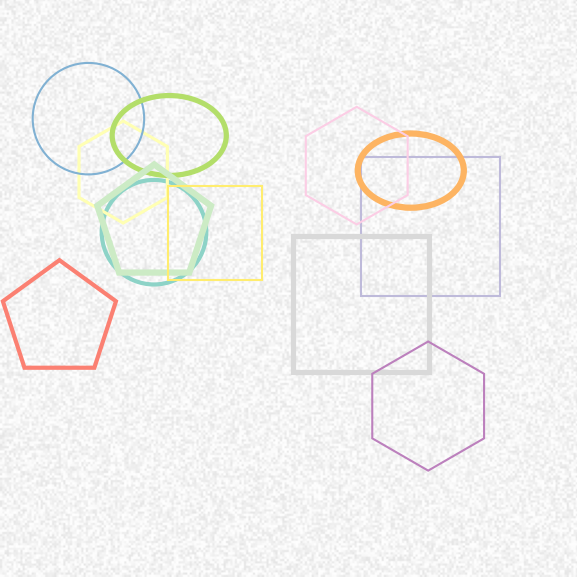[{"shape": "circle", "thickness": 2, "radius": 0.45, "center": [0.267, 0.597]}, {"shape": "hexagon", "thickness": 1.5, "radius": 0.44, "center": [0.213, 0.701]}, {"shape": "square", "thickness": 1, "radius": 0.6, "center": [0.746, 0.607]}, {"shape": "pentagon", "thickness": 2, "radius": 0.51, "center": [0.103, 0.446]}, {"shape": "circle", "thickness": 1, "radius": 0.48, "center": [0.153, 0.794]}, {"shape": "oval", "thickness": 3, "radius": 0.46, "center": [0.711, 0.704]}, {"shape": "oval", "thickness": 2.5, "radius": 0.49, "center": [0.293, 0.765]}, {"shape": "hexagon", "thickness": 1, "radius": 0.51, "center": [0.618, 0.712]}, {"shape": "square", "thickness": 2.5, "radius": 0.59, "center": [0.624, 0.472]}, {"shape": "hexagon", "thickness": 1, "radius": 0.56, "center": [0.741, 0.296]}, {"shape": "pentagon", "thickness": 3, "radius": 0.52, "center": [0.267, 0.611]}, {"shape": "square", "thickness": 1, "radius": 0.41, "center": [0.372, 0.596]}]